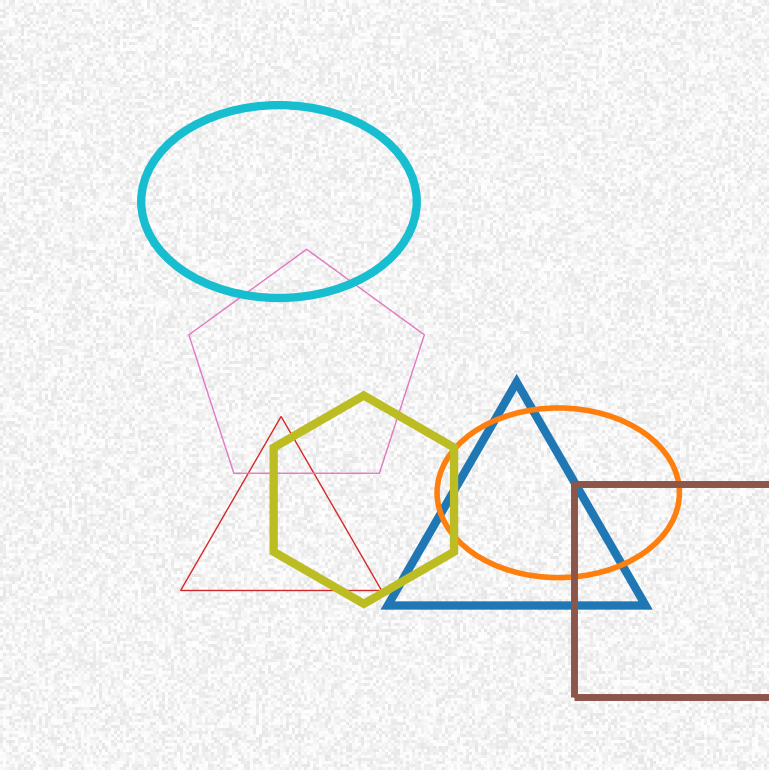[{"shape": "triangle", "thickness": 3, "radius": 0.97, "center": [0.671, 0.31]}, {"shape": "oval", "thickness": 2, "radius": 0.79, "center": [0.725, 0.36]}, {"shape": "triangle", "thickness": 0.5, "radius": 0.75, "center": [0.365, 0.308]}, {"shape": "square", "thickness": 2.5, "radius": 0.69, "center": [0.883, 0.233]}, {"shape": "pentagon", "thickness": 0.5, "radius": 0.8, "center": [0.398, 0.515]}, {"shape": "hexagon", "thickness": 3, "radius": 0.68, "center": [0.473, 0.351]}, {"shape": "oval", "thickness": 3, "radius": 0.89, "center": [0.362, 0.738]}]